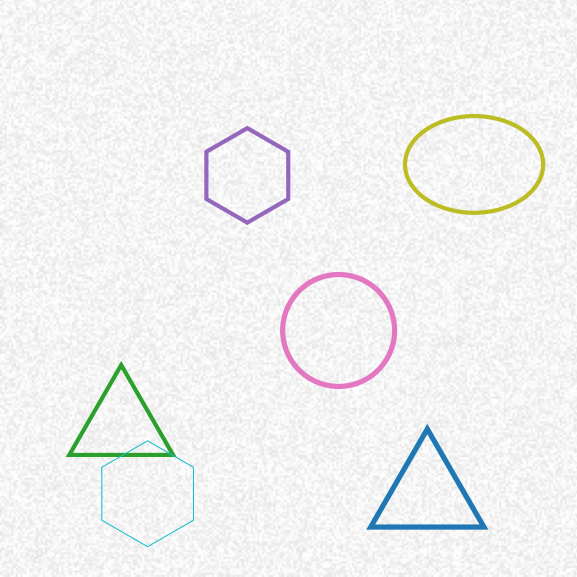[{"shape": "triangle", "thickness": 2.5, "radius": 0.57, "center": [0.74, 0.143]}, {"shape": "triangle", "thickness": 2, "radius": 0.52, "center": [0.21, 0.263]}, {"shape": "hexagon", "thickness": 2, "radius": 0.41, "center": [0.428, 0.695]}, {"shape": "circle", "thickness": 2.5, "radius": 0.48, "center": [0.586, 0.427]}, {"shape": "oval", "thickness": 2, "radius": 0.6, "center": [0.821, 0.714]}, {"shape": "hexagon", "thickness": 0.5, "radius": 0.46, "center": [0.256, 0.144]}]